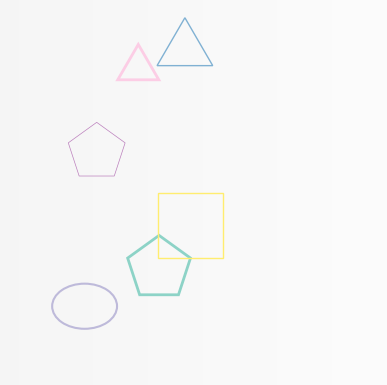[{"shape": "pentagon", "thickness": 2, "radius": 0.43, "center": [0.41, 0.303]}, {"shape": "oval", "thickness": 1.5, "radius": 0.42, "center": [0.218, 0.205]}, {"shape": "triangle", "thickness": 1, "radius": 0.41, "center": [0.477, 0.871]}, {"shape": "triangle", "thickness": 2, "radius": 0.31, "center": [0.357, 0.823]}, {"shape": "pentagon", "thickness": 0.5, "radius": 0.39, "center": [0.25, 0.605]}, {"shape": "square", "thickness": 1, "radius": 0.42, "center": [0.492, 0.415]}]